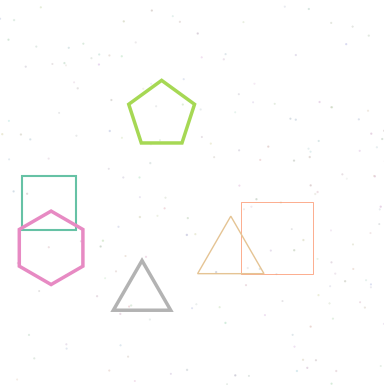[{"shape": "square", "thickness": 1.5, "radius": 0.35, "center": [0.127, 0.472]}, {"shape": "square", "thickness": 0.5, "radius": 0.47, "center": [0.719, 0.381]}, {"shape": "hexagon", "thickness": 2.5, "radius": 0.48, "center": [0.133, 0.356]}, {"shape": "pentagon", "thickness": 2.5, "radius": 0.45, "center": [0.42, 0.701]}, {"shape": "triangle", "thickness": 1, "radius": 0.5, "center": [0.599, 0.339]}, {"shape": "triangle", "thickness": 2.5, "radius": 0.43, "center": [0.369, 0.237]}]